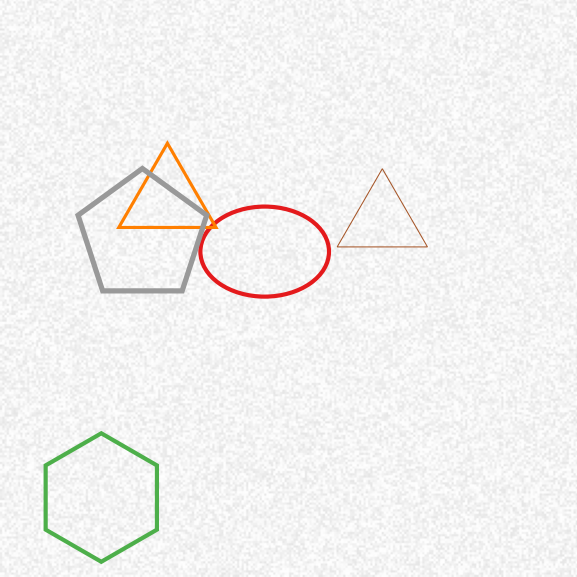[{"shape": "oval", "thickness": 2, "radius": 0.56, "center": [0.458, 0.563]}, {"shape": "hexagon", "thickness": 2, "radius": 0.56, "center": [0.175, 0.138]}, {"shape": "triangle", "thickness": 1.5, "radius": 0.49, "center": [0.29, 0.654]}, {"shape": "triangle", "thickness": 0.5, "radius": 0.45, "center": [0.662, 0.617]}, {"shape": "pentagon", "thickness": 2.5, "radius": 0.59, "center": [0.247, 0.59]}]